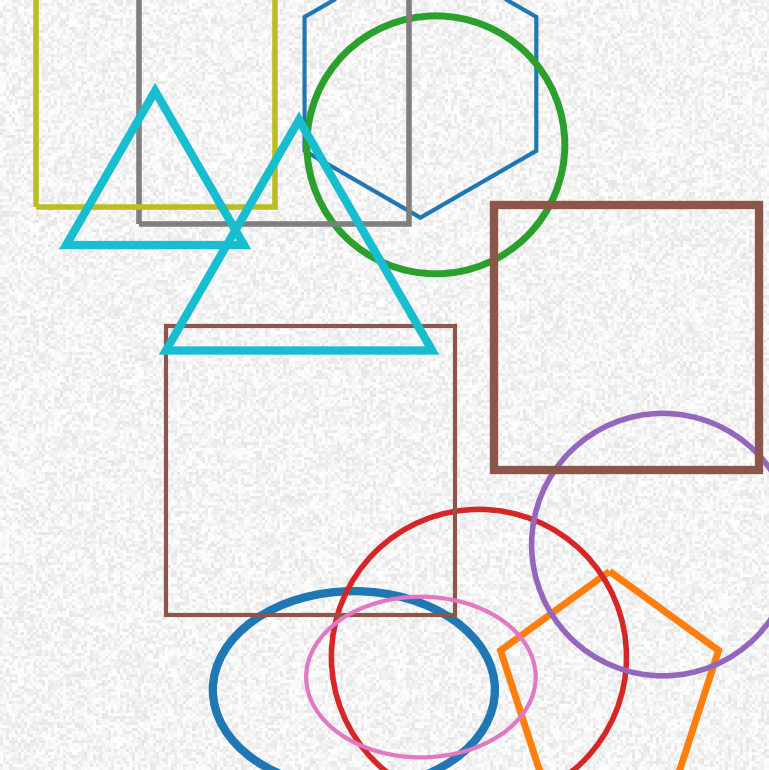[{"shape": "oval", "thickness": 3, "radius": 0.92, "center": [0.46, 0.104]}, {"shape": "hexagon", "thickness": 1.5, "radius": 0.87, "center": [0.546, 0.891]}, {"shape": "pentagon", "thickness": 2.5, "radius": 0.74, "center": [0.792, 0.109]}, {"shape": "circle", "thickness": 2.5, "radius": 0.84, "center": [0.566, 0.812]}, {"shape": "circle", "thickness": 2, "radius": 0.96, "center": [0.622, 0.147]}, {"shape": "circle", "thickness": 2, "radius": 0.85, "center": [0.861, 0.293]}, {"shape": "square", "thickness": 3, "radius": 0.86, "center": [0.813, 0.562]}, {"shape": "square", "thickness": 1.5, "radius": 0.94, "center": [0.403, 0.389]}, {"shape": "oval", "thickness": 1.5, "radius": 0.75, "center": [0.547, 0.121]}, {"shape": "square", "thickness": 2, "radius": 0.88, "center": [0.356, 0.884]}, {"shape": "square", "thickness": 2, "radius": 0.78, "center": [0.202, 0.886]}, {"shape": "triangle", "thickness": 3, "radius": 0.67, "center": [0.201, 0.748]}, {"shape": "triangle", "thickness": 3, "radius": 1.0, "center": [0.388, 0.645]}]